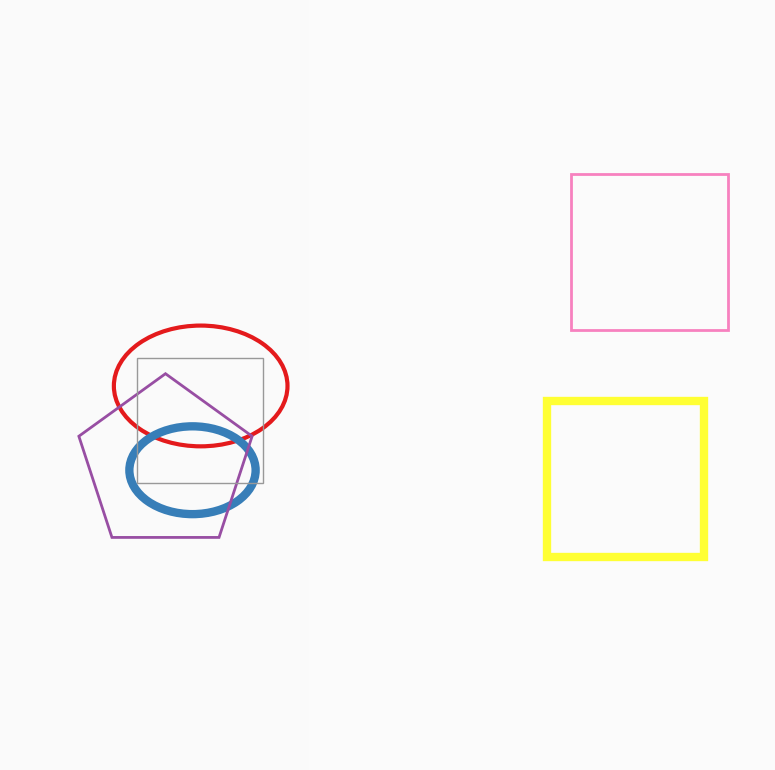[{"shape": "oval", "thickness": 1.5, "radius": 0.56, "center": [0.259, 0.499]}, {"shape": "oval", "thickness": 3, "radius": 0.41, "center": [0.248, 0.389]}, {"shape": "pentagon", "thickness": 1, "radius": 0.59, "center": [0.214, 0.397]}, {"shape": "square", "thickness": 3, "radius": 0.51, "center": [0.807, 0.378]}, {"shape": "square", "thickness": 1, "radius": 0.5, "center": [0.838, 0.673]}, {"shape": "square", "thickness": 0.5, "radius": 0.4, "center": [0.258, 0.453]}]